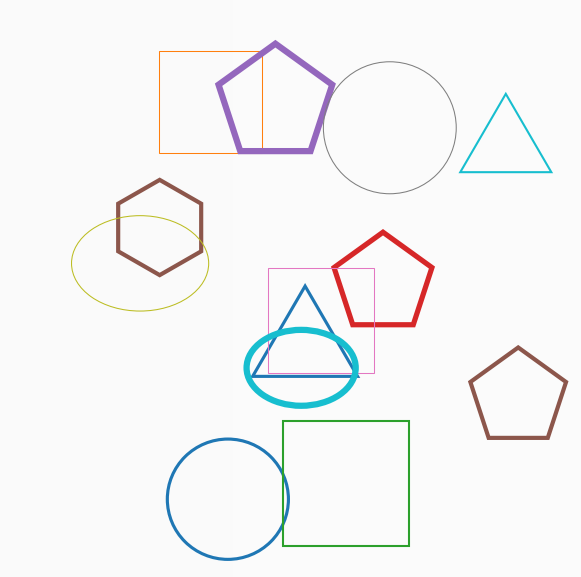[{"shape": "circle", "thickness": 1.5, "radius": 0.52, "center": [0.392, 0.135]}, {"shape": "triangle", "thickness": 1.5, "radius": 0.52, "center": [0.525, 0.4]}, {"shape": "square", "thickness": 0.5, "radius": 0.44, "center": [0.362, 0.823]}, {"shape": "square", "thickness": 1, "radius": 0.54, "center": [0.595, 0.162]}, {"shape": "pentagon", "thickness": 2.5, "radius": 0.44, "center": [0.659, 0.508]}, {"shape": "pentagon", "thickness": 3, "radius": 0.51, "center": [0.474, 0.821]}, {"shape": "hexagon", "thickness": 2, "radius": 0.41, "center": [0.275, 0.605]}, {"shape": "pentagon", "thickness": 2, "radius": 0.43, "center": [0.892, 0.311]}, {"shape": "square", "thickness": 0.5, "radius": 0.46, "center": [0.552, 0.444]}, {"shape": "circle", "thickness": 0.5, "radius": 0.57, "center": [0.671, 0.778]}, {"shape": "oval", "thickness": 0.5, "radius": 0.59, "center": [0.241, 0.543]}, {"shape": "oval", "thickness": 3, "radius": 0.47, "center": [0.518, 0.362]}, {"shape": "triangle", "thickness": 1, "radius": 0.45, "center": [0.87, 0.746]}]